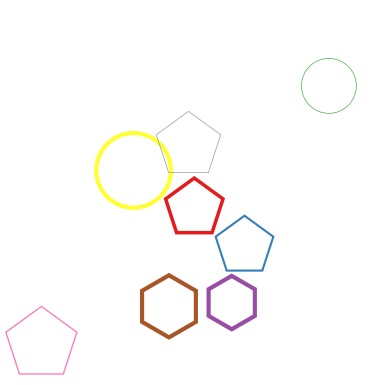[{"shape": "pentagon", "thickness": 2.5, "radius": 0.39, "center": [0.505, 0.459]}, {"shape": "pentagon", "thickness": 1.5, "radius": 0.39, "center": [0.635, 0.361]}, {"shape": "circle", "thickness": 0.5, "radius": 0.36, "center": [0.854, 0.777]}, {"shape": "hexagon", "thickness": 3, "radius": 0.35, "center": [0.602, 0.214]}, {"shape": "circle", "thickness": 3, "radius": 0.49, "center": [0.347, 0.557]}, {"shape": "hexagon", "thickness": 3, "radius": 0.4, "center": [0.439, 0.204]}, {"shape": "pentagon", "thickness": 1, "radius": 0.48, "center": [0.108, 0.107]}, {"shape": "pentagon", "thickness": 0.5, "radius": 0.44, "center": [0.49, 0.623]}]